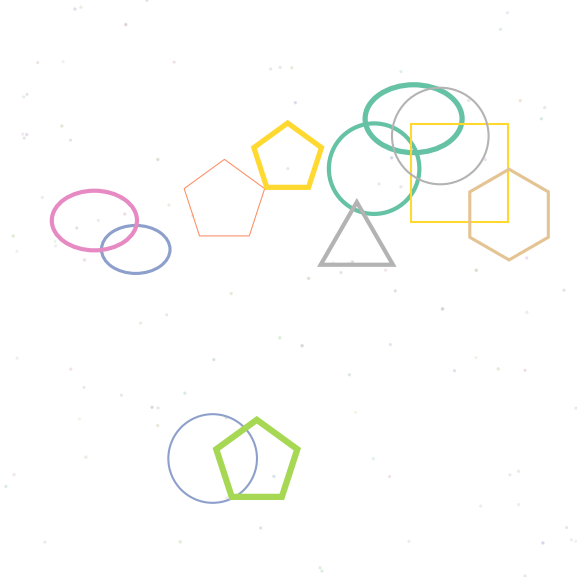[{"shape": "oval", "thickness": 2.5, "radius": 0.42, "center": [0.716, 0.794]}, {"shape": "circle", "thickness": 2, "radius": 0.39, "center": [0.648, 0.707]}, {"shape": "pentagon", "thickness": 0.5, "radius": 0.37, "center": [0.389, 0.65]}, {"shape": "oval", "thickness": 1.5, "radius": 0.3, "center": [0.235, 0.567]}, {"shape": "circle", "thickness": 1, "radius": 0.38, "center": [0.368, 0.205]}, {"shape": "oval", "thickness": 2, "radius": 0.37, "center": [0.163, 0.617]}, {"shape": "pentagon", "thickness": 3, "radius": 0.37, "center": [0.445, 0.198]}, {"shape": "pentagon", "thickness": 2.5, "radius": 0.31, "center": [0.498, 0.725]}, {"shape": "square", "thickness": 1, "radius": 0.42, "center": [0.795, 0.7]}, {"shape": "hexagon", "thickness": 1.5, "radius": 0.39, "center": [0.881, 0.628]}, {"shape": "circle", "thickness": 1, "radius": 0.42, "center": [0.762, 0.764]}, {"shape": "triangle", "thickness": 2, "radius": 0.36, "center": [0.618, 0.577]}]